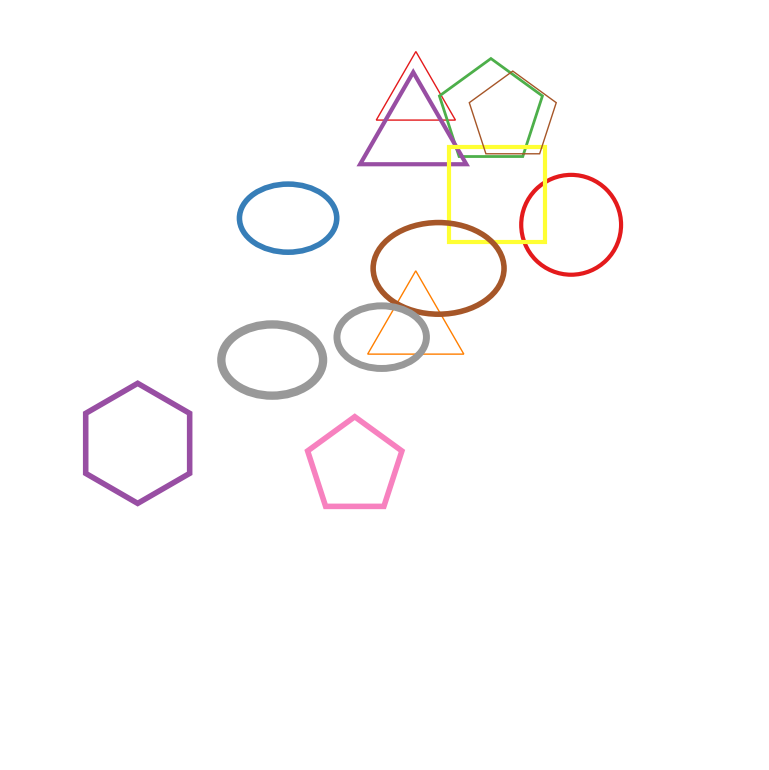[{"shape": "circle", "thickness": 1.5, "radius": 0.32, "center": [0.742, 0.708]}, {"shape": "triangle", "thickness": 0.5, "radius": 0.3, "center": [0.54, 0.874]}, {"shape": "oval", "thickness": 2, "radius": 0.32, "center": [0.374, 0.717]}, {"shape": "pentagon", "thickness": 1, "radius": 0.35, "center": [0.638, 0.854]}, {"shape": "hexagon", "thickness": 2, "radius": 0.39, "center": [0.179, 0.424]}, {"shape": "triangle", "thickness": 1.5, "radius": 0.4, "center": [0.537, 0.827]}, {"shape": "triangle", "thickness": 0.5, "radius": 0.36, "center": [0.54, 0.576]}, {"shape": "square", "thickness": 1.5, "radius": 0.31, "center": [0.645, 0.747]}, {"shape": "oval", "thickness": 2, "radius": 0.43, "center": [0.57, 0.651]}, {"shape": "pentagon", "thickness": 0.5, "radius": 0.3, "center": [0.666, 0.848]}, {"shape": "pentagon", "thickness": 2, "radius": 0.32, "center": [0.461, 0.394]}, {"shape": "oval", "thickness": 2.5, "radius": 0.29, "center": [0.496, 0.562]}, {"shape": "oval", "thickness": 3, "radius": 0.33, "center": [0.354, 0.532]}]